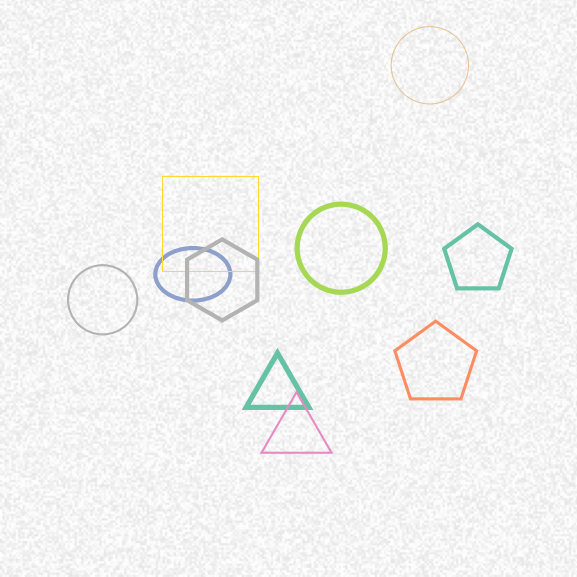[{"shape": "pentagon", "thickness": 2, "radius": 0.31, "center": [0.828, 0.549]}, {"shape": "triangle", "thickness": 2.5, "radius": 0.31, "center": [0.481, 0.325]}, {"shape": "pentagon", "thickness": 1.5, "radius": 0.37, "center": [0.755, 0.369]}, {"shape": "oval", "thickness": 2, "radius": 0.33, "center": [0.334, 0.524]}, {"shape": "triangle", "thickness": 1, "radius": 0.35, "center": [0.513, 0.25]}, {"shape": "circle", "thickness": 2.5, "radius": 0.38, "center": [0.591, 0.569]}, {"shape": "square", "thickness": 0.5, "radius": 0.41, "center": [0.364, 0.612]}, {"shape": "circle", "thickness": 0.5, "radius": 0.33, "center": [0.744, 0.886]}, {"shape": "hexagon", "thickness": 2, "radius": 0.35, "center": [0.385, 0.514]}, {"shape": "circle", "thickness": 1, "radius": 0.3, "center": [0.178, 0.48]}]